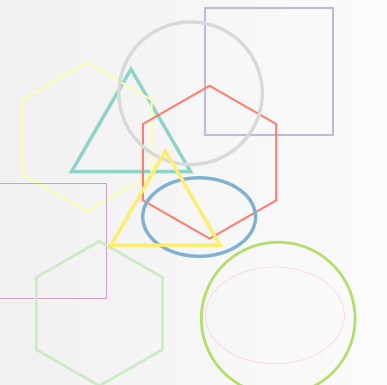[{"shape": "triangle", "thickness": 2.5, "radius": 0.89, "center": [0.338, 0.643]}, {"shape": "hexagon", "thickness": 1.5, "radius": 0.97, "center": [0.224, 0.644]}, {"shape": "square", "thickness": 1.5, "radius": 0.83, "center": [0.695, 0.815]}, {"shape": "hexagon", "thickness": 1.5, "radius": 0.99, "center": [0.541, 0.579]}, {"shape": "oval", "thickness": 2.5, "radius": 0.73, "center": [0.514, 0.436]}, {"shape": "circle", "thickness": 2, "radius": 0.99, "center": [0.718, 0.173]}, {"shape": "oval", "thickness": 0.5, "radius": 0.9, "center": [0.709, 0.181]}, {"shape": "circle", "thickness": 2.5, "radius": 0.93, "center": [0.492, 0.758]}, {"shape": "square", "thickness": 0.5, "radius": 0.75, "center": [0.123, 0.376]}, {"shape": "hexagon", "thickness": 2, "radius": 0.94, "center": [0.256, 0.186]}, {"shape": "triangle", "thickness": 2.5, "radius": 0.81, "center": [0.427, 0.444]}]